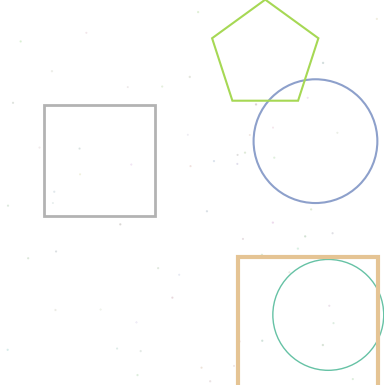[{"shape": "circle", "thickness": 1, "radius": 0.72, "center": [0.853, 0.182]}, {"shape": "circle", "thickness": 1.5, "radius": 0.8, "center": [0.819, 0.633]}, {"shape": "pentagon", "thickness": 1.5, "radius": 0.73, "center": [0.689, 0.856]}, {"shape": "square", "thickness": 3, "radius": 0.91, "center": [0.801, 0.15]}, {"shape": "square", "thickness": 2, "radius": 0.72, "center": [0.258, 0.584]}]